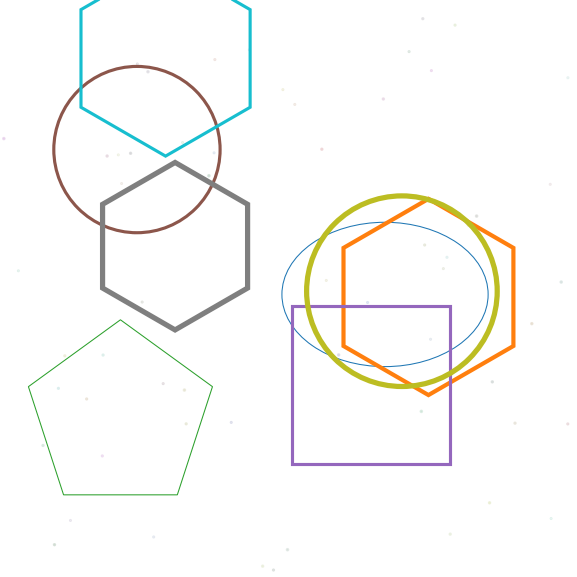[{"shape": "oval", "thickness": 0.5, "radius": 0.89, "center": [0.667, 0.489]}, {"shape": "hexagon", "thickness": 2, "radius": 0.85, "center": [0.742, 0.485]}, {"shape": "pentagon", "thickness": 0.5, "radius": 0.84, "center": [0.209, 0.278]}, {"shape": "square", "thickness": 1.5, "radius": 0.68, "center": [0.643, 0.332]}, {"shape": "circle", "thickness": 1.5, "radius": 0.72, "center": [0.237, 0.74]}, {"shape": "hexagon", "thickness": 2.5, "radius": 0.72, "center": [0.303, 0.573]}, {"shape": "circle", "thickness": 2.5, "radius": 0.83, "center": [0.696, 0.495]}, {"shape": "hexagon", "thickness": 1.5, "radius": 0.85, "center": [0.287, 0.898]}]